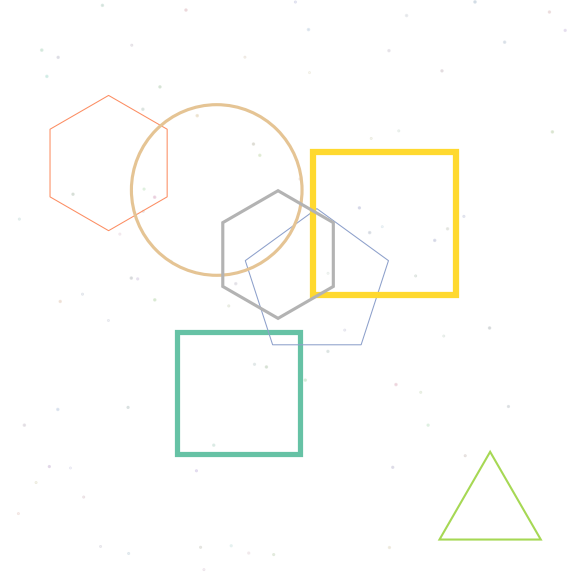[{"shape": "square", "thickness": 2.5, "radius": 0.53, "center": [0.413, 0.319]}, {"shape": "hexagon", "thickness": 0.5, "radius": 0.59, "center": [0.188, 0.717]}, {"shape": "pentagon", "thickness": 0.5, "radius": 0.65, "center": [0.549, 0.508]}, {"shape": "triangle", "thickness": 1, "radius": 0.51, "center": [0.849, 0.115]}, {"shape": "square", "thickness": 3, "radius": 0.62, "center": [0.666, 0.612]}, {"shape": "circle", "thickness": 1.5, "radius": 0.74, "center": [0.375, 0.67]}, {"shape": "hexagon", "thickness": 1.5, "radius": 0.55, "center": [0.481, 0.558]}]